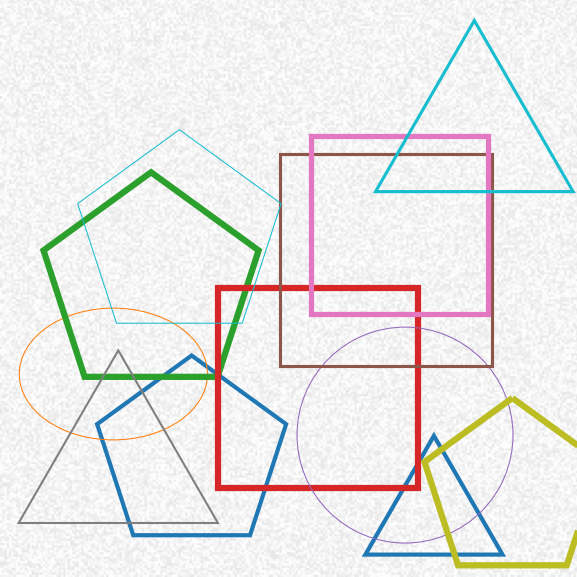[{"shape": "pentagon", "thickness": 2, "radius": 0.86, "center": [0.332, 0.212]}, {"shape": "triangle", "thickness": 2, "radius": 0.69, "center": [0.751, 0.107]}, {"shape": "oval", "thickness": 0.5, "radius": 0.81, "center": [0.196, 0.352]}, {"shape": "pentagon", "thickness": 3, "radius": 0.98, "center": [0.262, 0.505]}, {"shape": "square", "thickness": 3, "radius": 0.87, "center": [0.551, 0.328]}, {"shape": "circle", "thickness": 0.5, "radius": 0.93, "center": [0.701, 0.246]}, {"shape": "square", "thickness": 1.5, "radius": 0.92, "center": [0.668, 0.549]}, {"shape": "square", "thickness": 2.5, "radius": 0.77, "center": [0.692, 0.61]}, {"shape": "triangle", "thickness": 1, "radius": 1.0, "center": [0.205, 0.193]}, {"shape": "pentagon", "thickness": 3, "radius": 0.8, "center": [0.887, 0.15]}, {"shape": "pentagon", "thickness": 0.5, "radius": 0.93, "center": [0.311, 0.589]}, {"shape": "triangle", "thickness": 1.5, "radius": 0.99, "center": [0.821, 0.766]}]